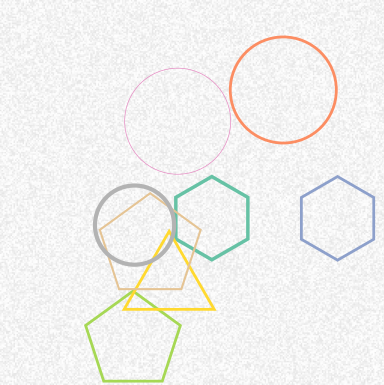[{"shape": "hexagon", "thickness": 2.5, "radius": 0.54, "center": [0.55, 0.433]}, {"shape": "circle", "thickness": 2, "radius": 0.69, "center": [0.736, 0.766]}, {"shape": "hexagon", "thickness": 2, "radius": 0.54, "center": [0.877, 0.433]}, {"shape": "circle", "thickness": 0.5, "radius": 0.69, "center": [0.461, 0.685]}, {"shape": "pentagon", "thickness": 2, "radius": 0.65, "center": [0.345, 0.115]}, {"shape": "triangle", "thickness": 2, "radius": 0.68, "center": [0.439, 0.264]}, {"shape": "pentagon", "thickness": 1.5, "radius": 0.69, "center": [0.39, 0.36]}, {"shape": "circle", "thickness": 3, "radius": 0.51, "center": [0.35, 0.415]}]